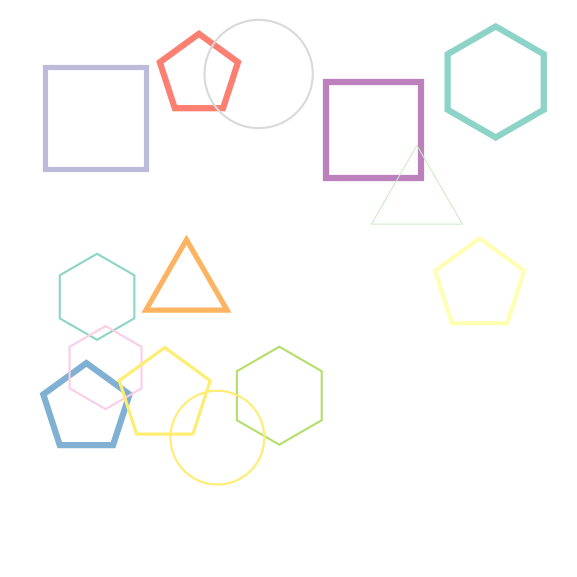[{"shape": "hexagon", "thickness": 1, "radius": 0.37, "center": [0.168, 0.485]}, {"shape": "hexagon", "thickness": 3, "radius": 0.48, "center": [0.858, 0.857]}, {"shape": "pentagon", "thickness": 2, "radius": 0.41, "center": [0.83, 0.505]}, {"shape": "square", "thickness": 2.5, "radius": 0.44, "center": [0.165, 0.795]}, {"shape": "pentagon", "thickness": 3, "radius": 0.36, "center": [0.344, 0.869]}, {"shape": "pentagon", "thickness": 3, "radius": 0.39, "center": [0.15, 0.292]}, {"shape": "triangle", "thickness": 2.5, "radius": 0.41, "center": [0.323, 0.503]}, {"shape": "hexagon", "thickness": 1, "radius": 0.42, "center": [0.484, 0.314]}, {"shape": "hexagon", "thickness": 1, "radius": 0.36, "center": [0.183, 0.363]}, {"shape": "circle", "thickness": 1, "radius": 0.47, "center": [0.448, 0.871]}, {"shape": "square", "thickness": 3, "radius": 0.41, "center": [0.647, 0.774]}, {"shape": "triangle", "thickness": 0.5, "radius": 0.45, "center": [0.722, 0.656]}, {"shape": "pentagon", "thickness": 1.5, "radius": 0.41, "center": [0.285, 0.314]}, {"shape": "circle", "thickness": 1, "radius": 0.41, "center": [0.376, 0.241]}]